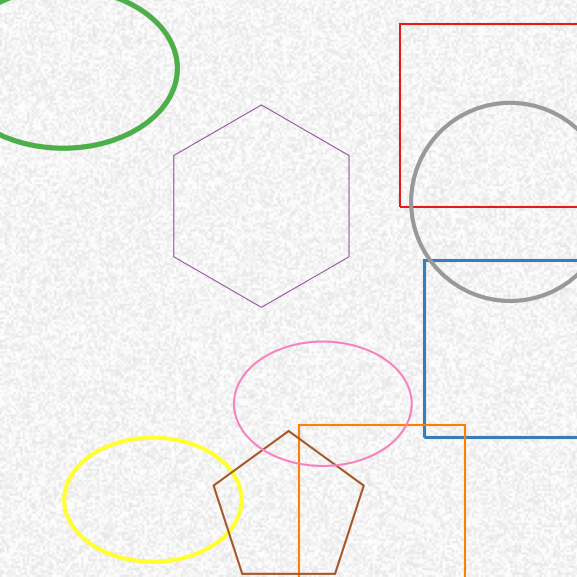[{"shape": "square", "thickness": 1, "radius": 0.79, "center": [0.85, 0.799]}, {"shape": "square", "thickness": 1.5, "radius": 0.77, "center": [0.888, 0.395]}, {"shape": "oval", "thickness": 2.5, "radius": 0.99, "center": [0.11, 0.881]}, {"shape": "hexagon", "thickness": 0.5, "radius": 0.88, "center": [0.453, 0.642]}, {"shape": "square", "thickness": 1, "radius": 0.72, "center": [0.661, 0.12]}, {"shape": "oval", "thickness": 2, "radius": 0.77, "center": [0.265, 0.134]}, {"shape": "pentagon", "thickness": 1, "radius": 0.68, "center": [0.5, 0.116]}, {"shape": "oval", "thickness": 1, "radius": 0.77, "center": [0.559, 0.3]}, {"shape": "circle", "thickness": 2, "radius": 0.86, "center": [0.883, 0.65]}]